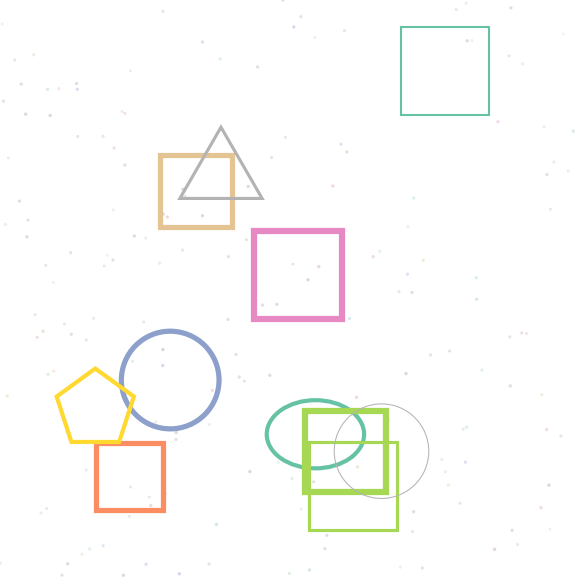[{"shape": "oval", "thickness": 2, "radius": 0.42, "center": [0.546, 0.247]}, {"shape": "square", "thickness": 1, "radius": 0.38, "center": [0.771, 0.876]}, {"shape": "square", "thickness": 2.5, "radius": 0.29, "center": [0.224, 0.174]}, {"shape": "circle", "thickness": 2.5, "radius": 0.42, "center": [0.295, 0.341]}, {"shape": "square", "thickness": 3, "radius": 0.38, "center": [0.516, 0.523]}, {"shape": "square", "thickness": 1.5, "radius": 0.38, "center": [0.611, 0.158]}, {"shape": "square", "thickness": 3, "radius": 0.35, "center": [0.598, 0.217]}, {"shape": "pentagon", "thickness": 2, "radius": 0.35, "center": [0.165, 0.291]}, {"shape": "square", "thickness": 2.5, "radius": 0.31, "center": [0.339, 0.669]}, {"shape": "circle", "thickness": 0.5, "radius": 0.41, "center": [0.661, 0.218]}, {"shape": "triangle", "thickness": 1.5, "radius": 0.41, "center": [0.383, 0.697]}]